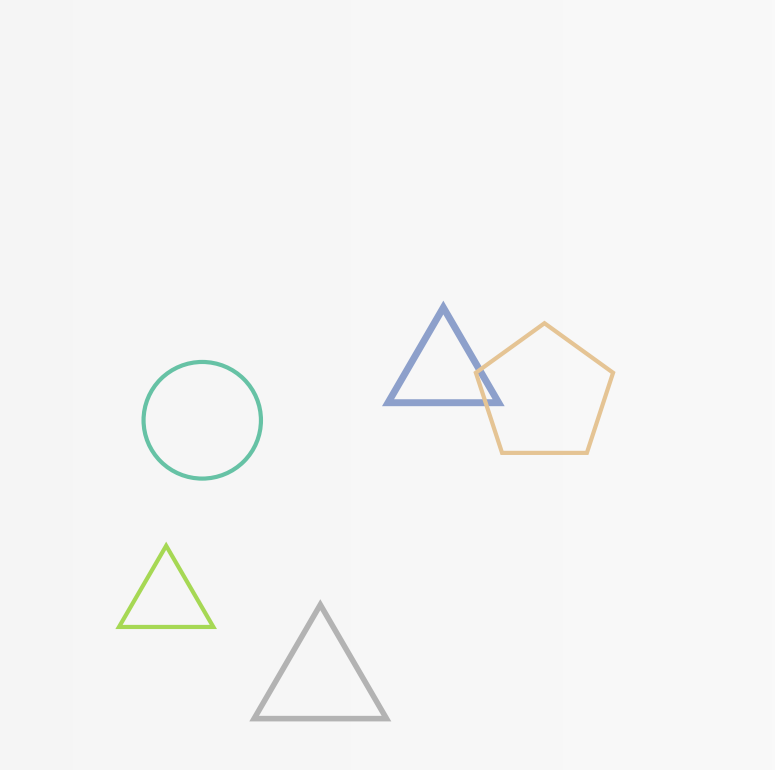[{"shape": "circle", "thickness": 1.5, "radius": 0.38, "center": [0.261, 0.454]}, {"shape": "triangle", "thickness": 2.5, "radius": 0.41, "center": [0.572, 0.518]}, {"shape": "triangle", "thickness": 1.5, "radius": 0.35, "center": [0.214, 0.221]}, {"shape": "pentagon", "thickness": 1.5, "radius": 0.47, "center": [0.703, 0.487]}, {"shape": "triangle", "thickness": 2, "radius": 0.49, "center": [0.413, 0.116]}]